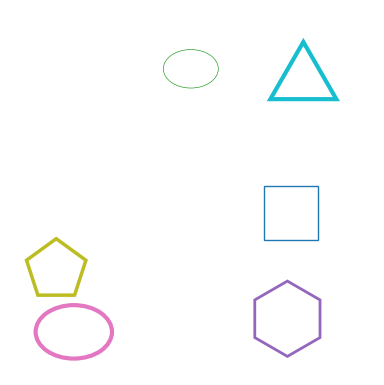[{"shape": "square", "thickness": 1, "radius": 0.35, "center": [0.756, 0.446]}, {"shape": "oval", "thickness": 0.5, "radius": 0.36, "center": [0.496, 0.821]}, {"shape": "hexagon", "thickness": 2, "radius": 0.49, "center": [0.746, 0.172]}, {"shape": "oval", "thickness": 3, "radius": 0.5, "center": [0.192, 0.138]}, {"shape": "pentagon", "thickness": 2.5, "radius": 0.41, "center": [0.146, 0.299]}, {"shape": "triangle", "thickness": 3, "radius": 0.5, "center": [0.788, 0.792]}]